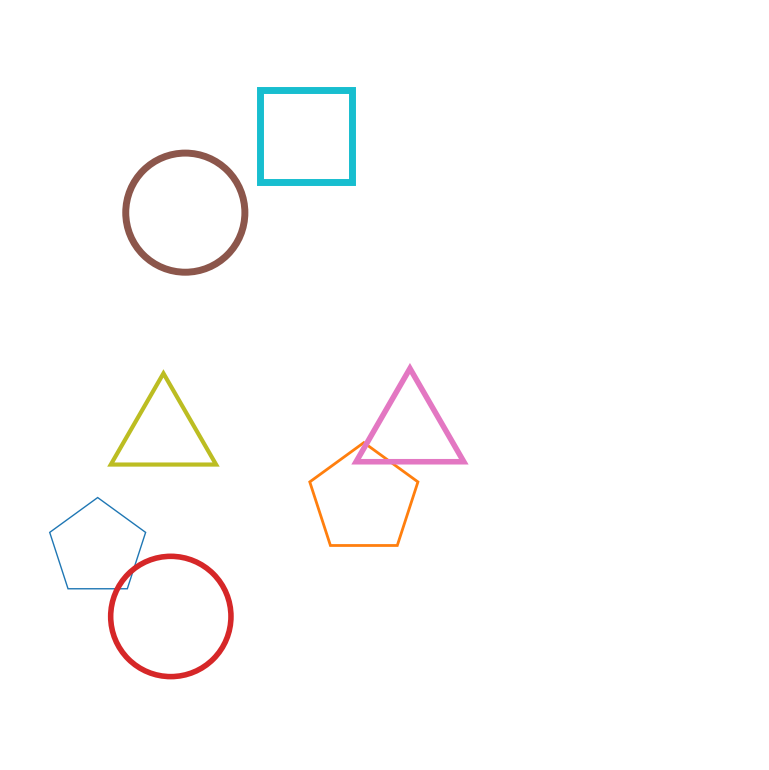[{"shape": "pentagon", "thickness": 0.5, "radius": 0.33, "center": [0.127, 0.288]}, {"shape": "pentagon", "thickness": 1, "radius": 0.37, "center": [0.473, 0.351]}, {"shape": "circle", "thickness": 2, "radius": 0.39, "center": [0.222, 0.199]}, {"shape": "circle", "thickness": 2.5, "radius": 0.39, "center": [0.241, 0.724]}, {"shape": "triangle", "thickness": 2, "radius": 0.4, "center": [0.532, 0.441]}, {"shape": "triangle", "thickness": 1.5, "radius": 0.39, "center": [0.212, 0.436]}, {"shape": "square", "thickness": 2.5, "radius": 0.3, "center": [0.397, 0.823]}]